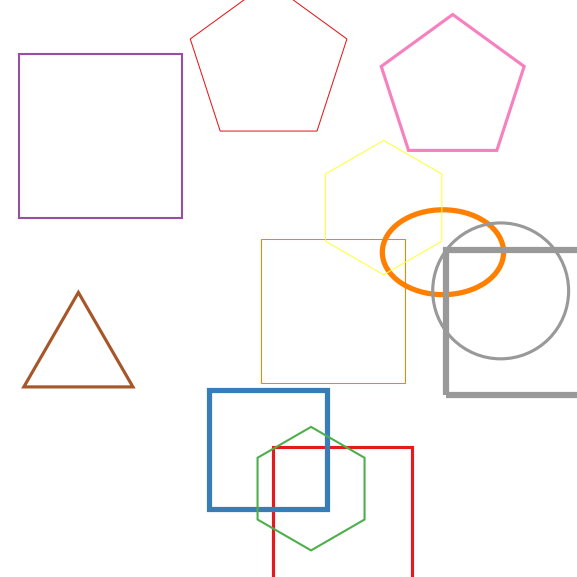[{"shape": "pentagon", "thickness": 0.5, "radius": 0.71, "center": [0.465, 0.888]}, {"shape": "square", "thickness": 1.5, "radius": 0.6, "center": [0.593, 0.105]}, {"shape": "square", "thickness": 2.5, "radius": 0.51, "center": [0.464, 0.22]}, {"shape": "hexagon", "thickness": 1, "radius": 0.53, "center": [0.539, 0.153]}, {"shape": "square", "thickness": 1, "radius": 0.71, "center": [0.174, 0.763]}, {"shape": "oval", "thickness": 2.5, "radius": 0.52, "center": [0.767, 0.562]}, {"shape": "square", "thickness": 0.5, "radius": 0.62, "center": [0.577, 0.46]}, {"shape": "hexagon", "thickness": 0.5, "radius": 0.58, "center": [0.664, 0.64]}, {"shape": "triangle", "thickness": 1.5, "radius": 0.55, "center": [0.136, 0.384]}, {"shape": "pentagon", "thickness": 1.5, "radius": 0.65, "center": [0.784, 0.844]}, {"shape": "square", "thickness": 3, "radius": 0.63, "center": [0.898, 0.441]}, {"shape": "circle", "thickness": 1.5, "radius": 0.59, "center": [0.867, 0.495]}]